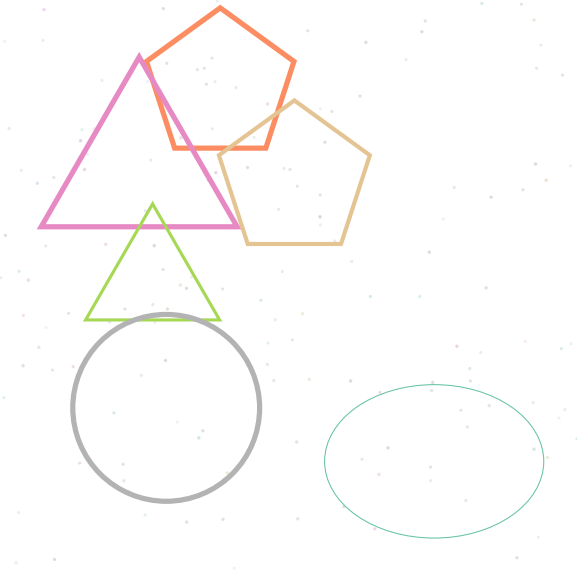[{"shape": "oval", "thickness": 0.5, "radius": 0.95, "center": [0.752, 0.2]}, {"shape": "pentagon", "thickness": 2.5, "radius": 0.67, "center": [0.381, 0.851]}, {"shape": "triangle", "thickness": 2.5, "radius": 0.98, "center": [0.241, 0.704]}, {"shape": "triangle", "thickness": 1.5, "radius": 0.67, "center": [0.264, 0.512]}, {"shape": "pentagon", "thickness": 2, "radius": 0.69, "center": [0.51, 0.688]}, {"shape": "circle", "thickness": 2.5, "radius": 0.81, "center": [0.288, 0.293]}]